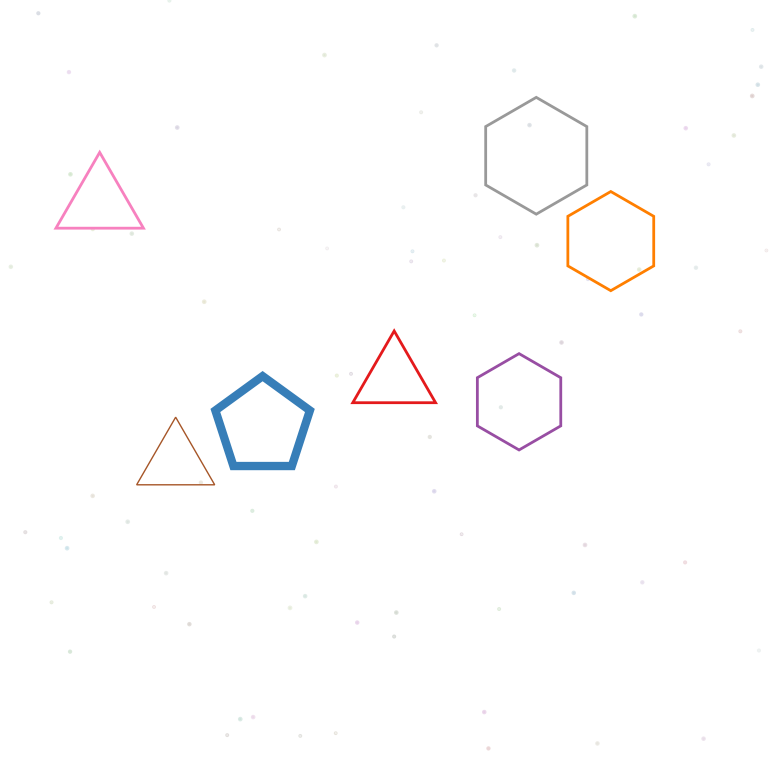[{"shape": "triangle", "thickness": 1, "radius": 0.31, "center": [0.512, 0.508]}, {"shape": "pentagon", "thickness": 3, "radius": 0.32, "center": [0.341, 0.447]}, {"shape": "hexagon", "thickness": 1, "radius": 0.31, "center": [0.674, 0.478]}, {"shape": "hexagon", "thickness": 1, "radius": 0.32, "center": [0.793, 0.687]}, {"shape": "triangle", "thickness": 0.5, "radius": 0.29, "center": [0.228, 0.4]}, {"shape": "triangle", "thickness": 1, "radius": 0.33, "center": [0.129, 0.736]}, {"shape": "hexagon", "thickness": 1, "radius": 0.38, "center": [0.696, 0.798]}]